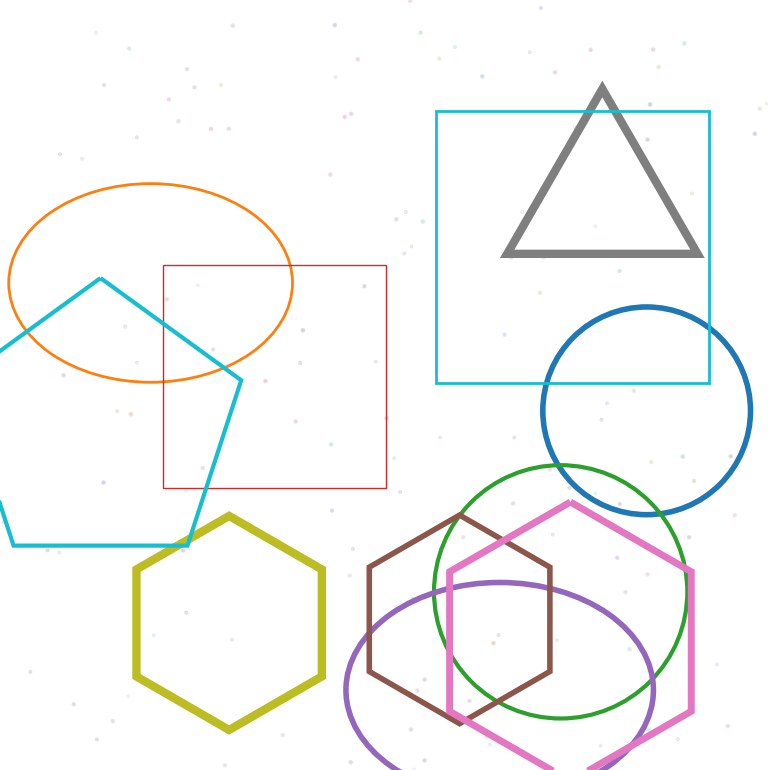[{"shape": "circle", "thickness": 2, "radius": 0.67, "center": [0.84, 0.466]}, {"shape": "oval", "thickness": 1, "radius": 0.92, "center": [0.196, 0.633]}, {"shape": "circle", "thickness": 1.5, "radius": 0.82, "center": [0.728, 0.231]}, {"shape": "square", "thickness": 0.5, "radius": 0.72, "center": [0.356, 0.511]}, {"shape": "oval", "thickness": 2, "radius": 1.0, "center": [0.649, 0.104]}, {"shape": "hexagon", "thickness": 2, "radius": 0.68, "center": [0.597, 0.196]}, {"shape": "hexagon", "thickness": 2.5, "radius": 0.91, "center": [0.741, 0.167]}, {"shape": "triangle", "thickness": 3, "radius": 0.71, "center": [0.782, 0.742]}, {"shape": "hexagon", "thickness": 3, "radius": 0.69, "center": [0.298, 0.191]}, {"shape": "square", "thickness": 1, "radius": 0.89, "center": [0.743, 0.679]}, {"shape": "pentagon", "thickness": 1.5, "radius": 0.96, "center": [0.131, 0.447]}]